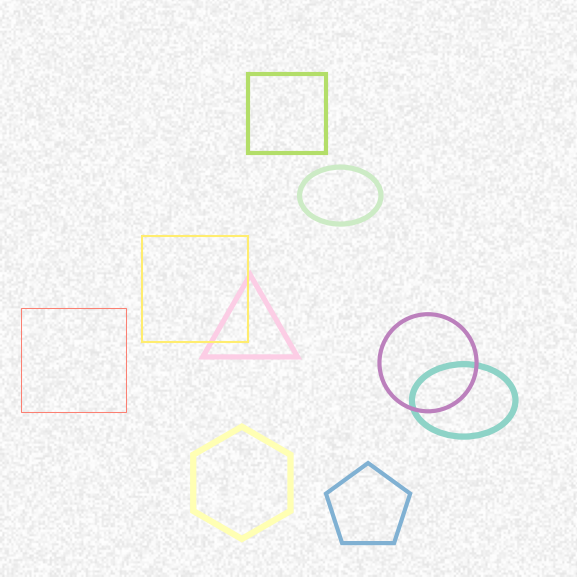[{"shape": "oval", "thickness": 3, "radius": 0.45, "center": [0.803, 0.306]}, {"shape": "hexagon", "thickness": 3, "radius": 0.49, "center": [0.419, 0.163]}, {"shape": "square", "thickness": 0.5, "radius": 0.45, "center": [0.127, 0.376]}, {"shape": "pentagon", "thickness": 2, "radius": 0.38, "center": [0.637, 0.121]}, {"shape": "square", "thickness": 2, "radius": 0.34, "center": [0.497, 0.803]}, {"shape": "triangle", "thickness": 2.5, "radius": 0.47, "center": [0.433, 0.429]}, {"shape": "circle", "thickness": 2, "radius": 0.42, "center": [0.741, 0.371]}, {"shape": "oval", "thickness": 2.5, "radius": 0.35, "center": [0.589, 0.66]}, {"shape": "square", "thickness": 1, "radius": 0.46, "center": [0.337, 0.499]}]